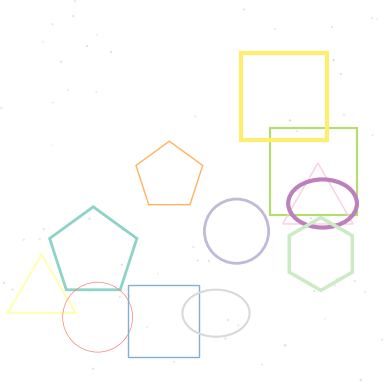[{"shape": "pentagon", "thickness": 2, "radius": 0.6, "center": [0.242, 0.344]}, {"shape": "triangle", "thickness": 1.5, "radius": 0.51, "center": [0.108, 0.238]}, {"shape": "circle", "thickness": 2, "radius": 0.42, "center": [0.614, 0.4]}, {"shape": "circle", "thickness": 0.5, "radius": 0.45, "center": [0.254, 0.176]}, {"shape": "square", "thickness": 1, "radius": 0.47, "center": [0.425, 0.166]}, {"shape": "pentagon", "thickness": 1, "radius": 0.46, "center": [0.44, 0.542]}, {"shape": "square", "thickness": 1.5, "radius": 0.57, "center": [0.815, 0.554]}, {"shape": "triangle", "thickness": 1, "radius": 0.53, "center": [0.826, 0.471]}, {"shape": "oval", "thickness": 1.5, "radius": 0.44, "center": [0.561, 0.187]}, {"shape": "oval", "thickness": 3, "radius": 0.45, "center": [0.838, 0.471]}, {"shape": "hexagon", "thickness": 2.5, "radius": 0.47, "center": [0.833, 0.34]}, {"shape": "square", "thickness": 3, "radius": 0.56, "center": [0.738, 0.749]}]